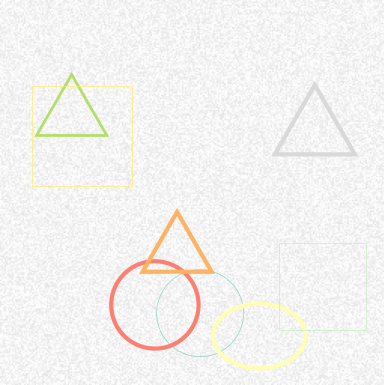[{"shape": "circle", "thickness": 0.5, "radius": 0.56, "center": [0.52, 0.186]}, {"shape": "oval", "thickness": 3, "radius": 0.6, "center": [0.674, 0.127]}, {"shape": "circle", "thickness": 3, "radius": 0.57, "center": [0.402, 0.208]}, {"shape": "triangle", "thickness": 3, "radius": 0.52, "center": [0.46, 0.346]}, {"shape": "triangle", "thickness": 2, "radius": 0.53, "center": [0.186, 0.701]}, {"shape": "triangle", "thickness": 3, "radius": 0.6, "center": [0.818, 0.659]}, {"shape": "square", "thickness": 0.5, "radius": 0.57, "center": [0.837, 0.256]}, {"shape": "square", "thickness": 0.5, "radius": 0.65, "center": [0.212, 0.647]}]